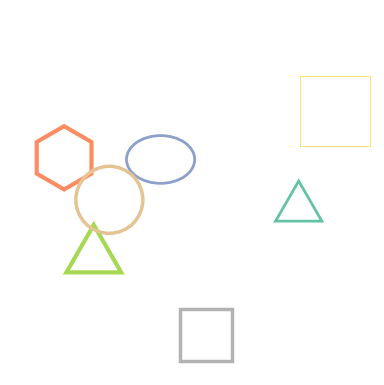[{"shape": "triangle", "thickness": 2, "radius": 0.35, "center": [0.776, 0.46]}, {"shape": "hexagon", "thickness": 3, "radius": 0.41, "center": [0.167, 0.59]}, {"shape": "oval", "thickness": 2, "radius": 0.44, "center": [0.417, 0.586]}, {"shape": "triangle", "thickness": 3, "radius": 0.41, "center": [0.244, 0.334]}, {"shape": "square", "thickness": 0.5, "radius": 0.45, "center": [0.87, 0.711]}, {"shape": "circle", "thickness": 2.5, "radius": 0.43, "center": [0.284, 0.481]}, {"shape": "square", "thickness": 2.5, "radius": 0.33, "center": [0.535, 0.13]}]